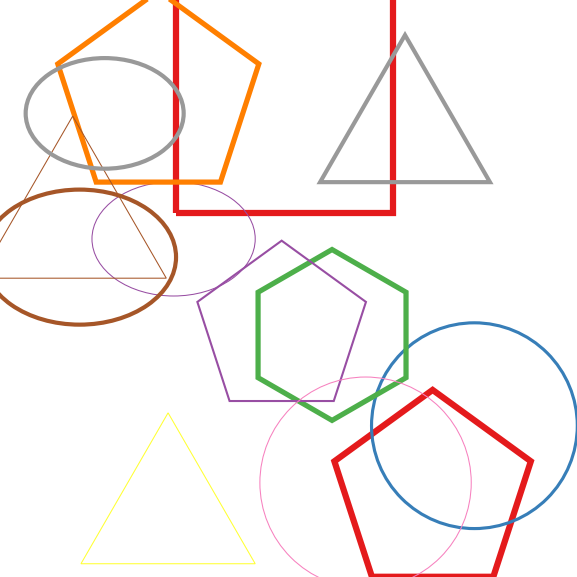[{"shape": "square", "thickness": 3, "radius": 0.94, "center": [0.493, 0.818]}, {"shape": "pentagon", "thickness": 3, "radius": 0.89, "center": [0.749, 0.145]}, {"shape": "circle", "thickness": 1.5, "radius": 0.89, "center": [0.821, 0.262]}, {"shape": "hexagon", "thickness": 2.5, "radius": 0.74, "center": [0.575, 0.419]}, {"shape": "oval", "thickness": 0.5, "radius": 0.71, "center": [0.301, 0.586]}, {"shape": "pentagon", "thickness": 1, "radius": 0.77, "center": [0.488, 0.429]}, {"shape": "pentagon", "thickness": 2.5, "radius": 0.92, "center": [0.274, 0.832]}, {"shape": "triangle", "thickness": 0.5, "radius": 0.87, "center": [0.291, 0.11]}, {"shape": "triangle", "thickness": 0.5, "radius": 0.94, "center": [0.126, 0.611]}, {"shape": "oval", "thickness": 2, "radius": 0.84, "center": [0.138, 0.554]}, {"shape": "circle", "thickness": 0.5, "radius": 0.91, "center": [0.633, 0.163]}, {"shape": "triangle", "thickness": 2, "radius": 0.85, "center": [0.701, 0.769]}, {"shape": "oval", "thickness": 2, "radius": 0.68, "center": [0.181, 0.803]}]